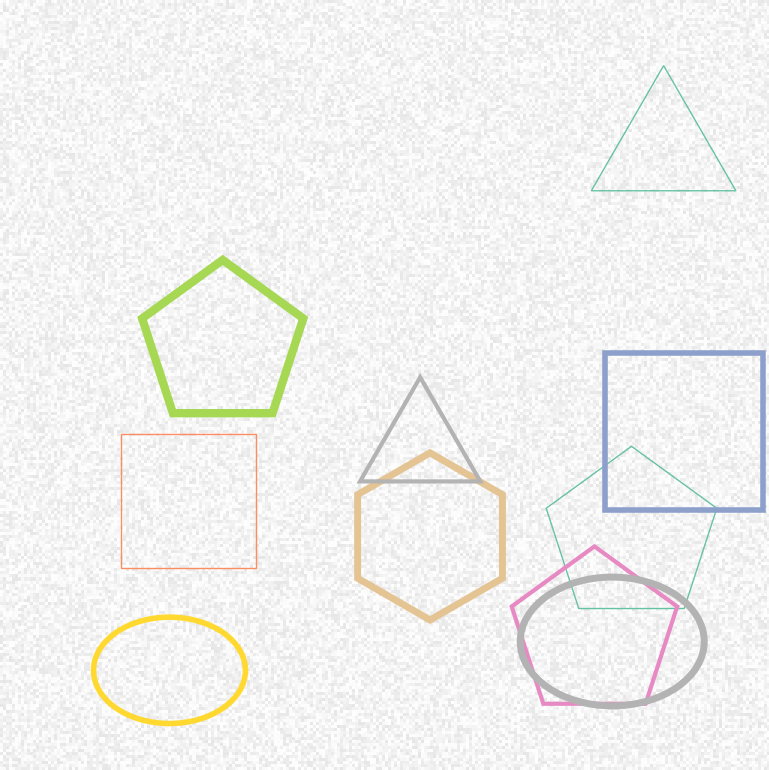[{"shape": "pentagon", "thickness": 0.5, "radius": 0.58, "center": [0.82, 0.304]}, {"shape": "triangle", "thickness": 0.5, "radius": 0.54, "center": [0.862, 0.806]}, {"shape": "square", "thickness": 0.5, "radius": 0.44, "center": [0.245, 0.349]}, {"shape": "square", "thickness": 2, "radius": 0.51, "center": [0.889, 0.44]}, {"shape": "pentagon", "thickness": 1.5, "radius": 0.56, "center": [0.772, 0.177]}, {"shape": "pentagon", "thickness": 3, "radius": 0.55, "center": [0.289, 0.552]}, {"shape": "oval", "thickness": 2, "radius": 0.49, "center": [0.22, 0.129]}, {"shape": "hexagon", "thickness": 2.5, "radius": 0.54, "center": [0.558, 0.303]}, {"shape": "triangle", "thickness": 1.5, "radius": 0.45, "center": [0.546, 0.42]}, {"shape": "oval", "thickness": 2.5, "radius": 0.6, "center": [0.795, 0.167]}]